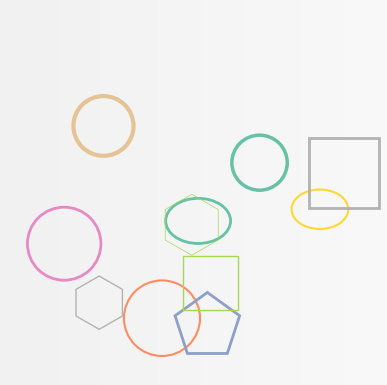[{"shape": "circle", "thickness": 2.5, "radius": 0.36, "center": [0.67, 0.577]}, {"shape": "oval", "thickness": 2, "radius": 0.42, "center": [0.511, 0.426]}, {"shape": "circle", "thickness": 1.5, "radius": 0.49, "center": [0.418, 0.174]}, {"shape": "pentagon", "thickness": 2, "radius": 0.44, "center": [0.535, 0.153]}, {"shape": "circle", "thickness": 2, "radius": 0.47, "center": [0.166, 0.367]}, {"shape": "square", "thickness": 1, "radius": 0.35, "center": [0.543, 0.265]}, {"shape": "hexagon", "thickness": 0.5, "radius": 0.4, "center": [0.495, 0.416]}, {"shape": "oval", "thickness": 1.5, "radius": 0.37, "center": [0.825, 0.456]}, {"shape": "circle", "thickness": 3, "radius": 0.39, "center": [0.267, 0.673]}, {"shape": "hexagon", "thickness": 1, "radius": 0.35, "center": [0.256, 0.214]}, {"shape": "square", "thickness": 2, "radius": 0.45, "center": [0.887, 0.551]}]